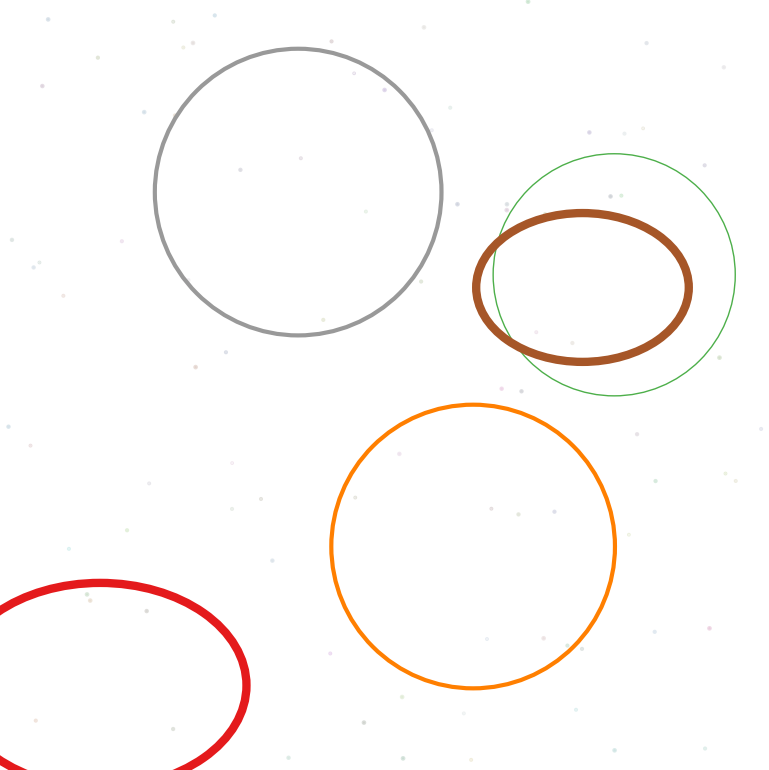[{"shape": "oval", "thickness": 3, "radius": 0.95, "center": [0.13, 0.11]}, {"shape": "circle", "thickness": 0.5, "radius": 0.79, "center": [0.798, 0.643]}, {"shape": "circle", "thickness": 1.5, "radius": 0.92, "center": [0.614, 0.29]}, {"shape": "oval", "thickness": 3, "radius": 0.69, "center": [0.756, 0.627]}, {"shape": "circle", "thickness": 1.5, "radius": 0.93, "center": [0.387, 0.751]}]